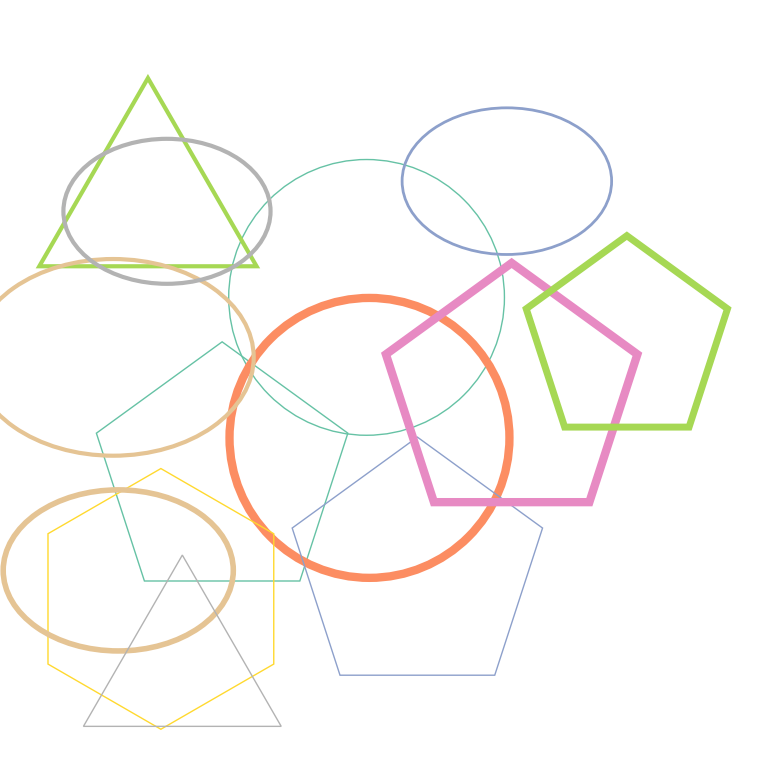[{"shape": "pentagon", "thickness": 0.5, "radius": 0.86, "center": [0.288, 0.384]}, {"shape": "circle", "thickness": 0.5, "radius": 0.9, "center": [0.476, 0.614]}, {"shape": "circle", "thickness": 3, "radius": 0.91, "center": [0.48, 0.431]}, {"shape": "pentagon", "thickness": 0.5, "radius": 0.85, "center": [0.542, 0.261]}, {"shape": "oval", "thickness": 1, "radius": 0.68, "center": [0.658, 0.765]}, {"shape": "pentagon", "thickness": 3, "radius": 0.86, "center": [0.664, 0.487]}, {"shape": "pentagon", "thickness": 2.5, "radius": 0.69, "center": [0.814, 0.556]}, {"shape": "triangle", "thickness": 1.5, "radius": 0.81, "center": [0.192, 0.736]}, {"shape": "hexagon", "thickness": 0.5, "radius": 0.85, "center": [0.209, 0.222]}, {"shape": "oval", "thickness": 1.5, "radius": 0.91, "center": [0.147, 0.536]}, {"shape": "oval", "thickness": 2, "radius": 0.75, "center": [0.154, 0.259]}, {"shape": "oval", "thickness": 1.5, "radius": 0.67, "center": [0.217, 0.726]}, {"shape": "triangle", "thickness": 0.5, "radius": 0.74, "center": [0.237, 0.131]}]